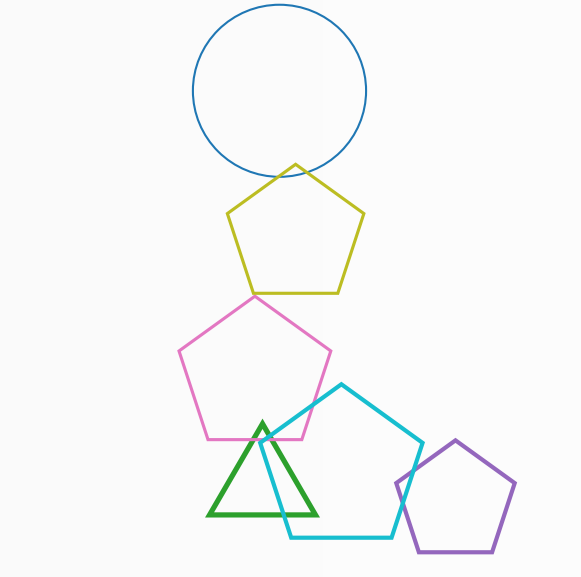[{"shape": "circle", "thickness": 1, "radius": 0.74, "center": [0.481, 0.842]}, {"shape": "triangle", "thickness": 2.5, "radius": 0.53, "center": [0.452, 0.16]}, {"shape": "pentagon", "thickness": 2, "radius": 0.54, "center": [0.784, 0.129]}, {"shape": "pentagon", "thickness": 1.5, "radius": 0.69, "center": [0.439, 0.349]}, {"shape": "pentagon", "thickness": 1.5, "radius": 0.62, "center": [0.509, 0.591]}, {"shape": "pentagon", "thickness": 2, "radius": 0.73, "center": [0.587, 0.187]}]